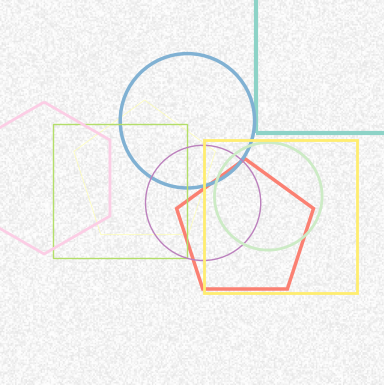[{"shape": "square", "thickness": 3, "radius": 0.92, "center": [0.849, 0.84]}, {"shape": "pentagon", "thickness": 0.5, "radius": 0.97, "center": [0.376, 0.547]}, {"shape": "pentagon", "thickness": 2.5, "radius": 0.93, "center": [0.636, 0.401]}, {"shape": "circle", "thickness": 2.5, "radius": 0.87, "center": [0.487, 0.686]}, {"shape": "square", "thickness": 1, "radius": 0.87, "center": [0.313, 0.504]}, {"shape": "hexagon", "thickness": 2, "radius": 0.99, "center": [0.115, 0.538]}, {"shape": "circle", "thickness": 1, "radius": 0.75, "center": [0.528, 0.473]}, {"shape": "circle", "thickness": 2, "radius": 0.7, "center": [0.697, 0.49]}, {"shape": "square", "thickness": 2, "radius": 0.99, "center": [0.729, 0.437]}]